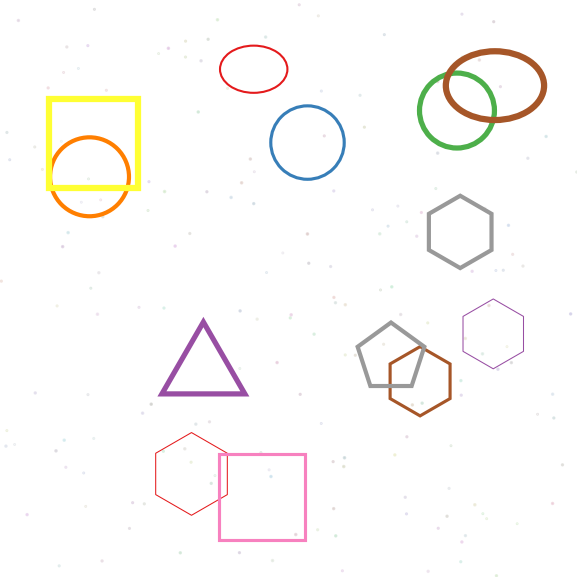[{"shape": "hexagon", "thickness": 0.5, "radius": 0.36, "center": [0.332, 0.178]}, {"shape": "oval", "thickness": 1, "radius": 0.29, "center": [0.439, 0.879]}, {"shape": "circle", "thickness": 1.5, "radius": 0.32, "center": [0.532, 0.752]}, {"shape": "circle", "thickness": 2.5, "radius": 0.32, "center": [0.791, 0.808]}, {"shape": "triangle", "thickness": 2.5, "radius": 0.41, "center": [0.352, 0.359]}, {"shape": "hexagon", "thickness": 0.5, "radius": 0.3, "center": [0.854, 0.421]}, {"shape": "circle", "thickness": 2, "radius": 0.34, "center": [0.155, 0.693]}, {"shape": "square", "thickness": 3, "radius": 0.39, "center": [0.162, 0.75]}, {"shape": "hexagon", "thickness": 1.5, "radius": 0.3, "center": [0.727, 0.339]}, {"shape": "oval", "thickness": 3, "radius": 0.43, "center": [0.857, 0.851]}, {"shape": "square", "thickness": 1.5, "radius": 0.37, "center": [0.454, 0.138]}, {"shape": "pentagon", "thickness": 2, "radius": 0.3, "center": [0.677, 0.38]}, {"shape": "hexagon", "thickness": 2, "radius": 0.31, "center": [0.797, 0.598]}]